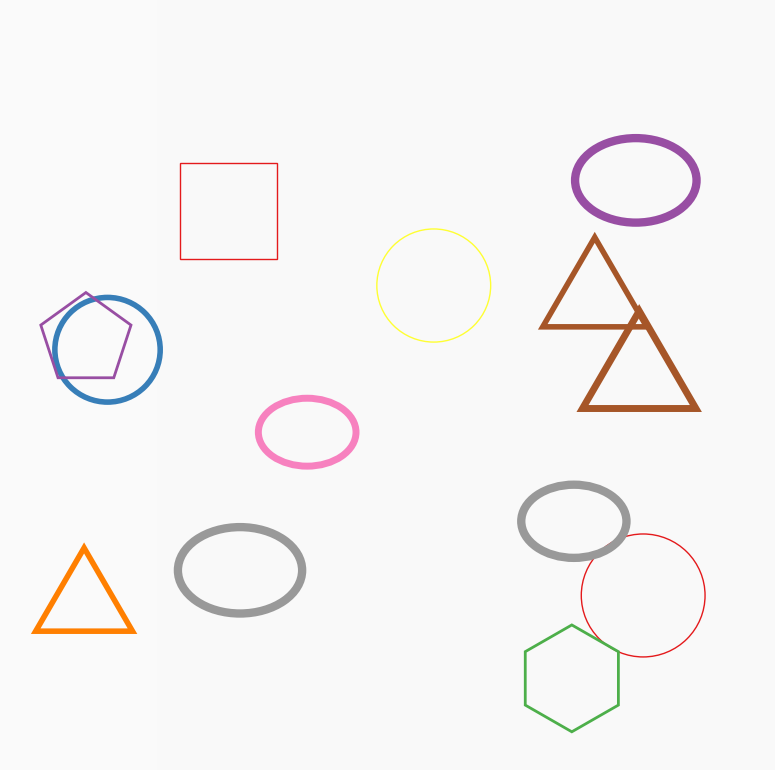[{"shape": "circle", "thickness": 0.5, "radius": 0.4, "center": [0.83, 0.227]}, {"shape": "square", "thickness": 0.5, "radius": 0.31, "center": [0.295, 0.726]}, {"shape": "circle", "thickness": 2, "radius": 0.34, "center": [0.139, 0.546]}, {"shape": "hexagon", "thickness": 1, "radius": 0.35, "center": [0.738, 0.119]}, {"shape": "oval", "thickness": 3, "radius": 0.39, "center": [0.82, 0.766]}, {"shape": "pentagon", "thickness": 1, "radius": 0.31, "center": [0.111, 0.559]}, {"shape": "triangle", "thickness": 2, "radius": 0.36, "center": [0.109, 0.216]}, {"shape": "circle", "thickness": 0.5, "radius": 0.37, "center": [0.56, 0.629]}, {"shape": "triangle", "thickness": 2, "radius": 0.39, "center": [0.767, 0.614]}, {"shape": "triangle", "thickness": 2.5, "radius": 0.42, "center": [0.825, 0.512]}, {"shape": "oval", "thickness": 2.5, "radius": 0.32, "center": [0.396, 0.439]}, {"shape": "oval", "thickness": 3, "radius": 0.4, "center": [0.31, 0.259]}, {"shape": "oval", "thickness": 3, "radius": 0.34, "center": [0.74, 0.323]}]